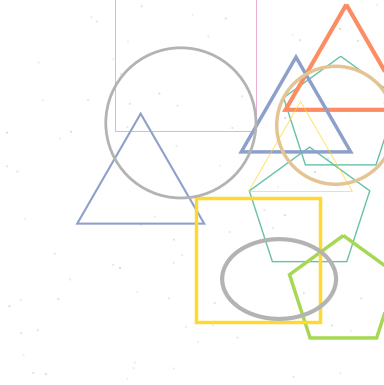[{"shape": "pentagon", "thickness": 1, "radius": 0.78, "center": [0.885, 0.698]}, {"shape": "pentagon", "thickness": 1, "radius": 0.82, "center": [0.804, 0.453]}, {"shape": "triangle", "thickness": 3, "radius": 0.91, "center": [0.899, 0.806]}, {"shape": "triangle", "thickness": 1.5, "radius": 0.95, "center": [0.365, 0.514]}, {"shape": "triangle", "thickness": 2.5, "radius": 0.82, "center": [0.769, 0.688]}, {"shape": "square", "thickness": 0.5, "radius": 0.92, "center": [0.482, 0.843]}, {"shape": "pentagon", "thickness": 2.5, "radius": 0.74, "center": [0.892, 0.241]}, {"shape": "square", "thickness": 2.5, "radius": 0.8, "center": [0.67, 0.325]}, {"shape": "triangle", "thickness": 0.5, "radius": 0.78, "center": [0.781, 0.581]}, {"shape": "circle", "thickness": 2.5, "radius": 0.77, "center": [0.872, 0.675]}, {"shape": "oval", "thickness": 3, "radius": 0.74, "center": [0.725, 0.275]}, {"shape": "circle", "thickness": 2, "radius": 0.98, "center": [0.47, 0.681]}]